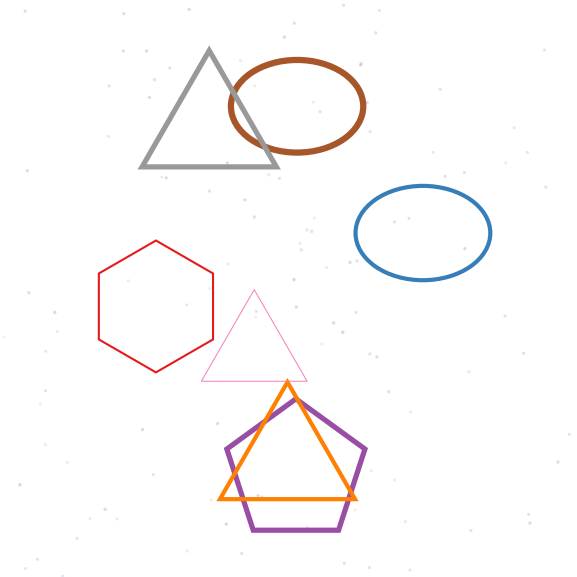[{"shape": "hexagon", "thickness": 1, "radius": 0.57, "center": [0.27, 0.468]}, {"shape": "oval", "thickness": 2, "radius": 0.58, "center": [0.732, 0.596]}, {"shape": "pentagon", "thickness": 2.5, "radius": 0.63, "center": [0.512, 0.183]}, {"shape": "triangle", "thickness": 2, "radius": 0.68, "center": [0.498, 0.202]}, {"shape": "oval", "thickness": 3, "radius": 0.57, "center": [0.514, 0.815]}, {"shape": "triangle", "thickness": 0.5, "radius": 0.53, "center": [0.44, 0.392]}, {"shape": "triangle", "thickness": 2.5, "radius": 0.67, "center": [0.362, 0.777]}]